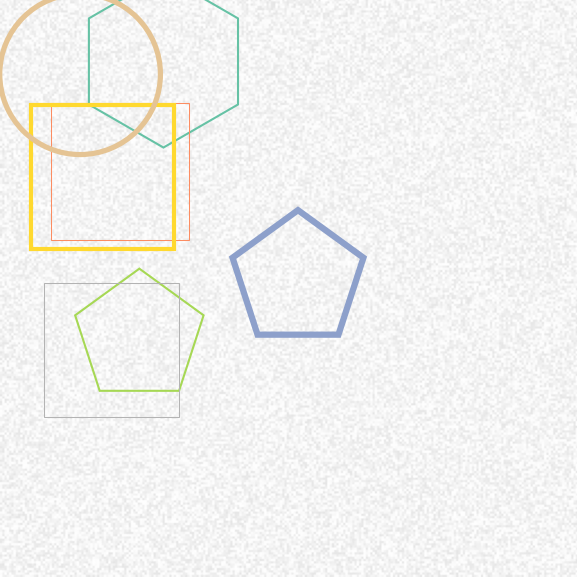[{"shape": "hexagon", "thickness": 1, "radius": 0.75, "center": [0.283, 0.893]}, {"shape": "square", "thickness": 0.5, "radius": 0.6, "center": [0.208, 0.703]}, {"shape": "pentagon", "thickness": 3, "radius": 0.6, "center": [0.516, 0.516]}, {"shape": "pentagon", "thickness": 1, "radius": 0.58, "center": [0.241, 0.417]}, {"shape": "square", "thickness": 2, "radius": 0.62, "center": [0.178, 0.692]}, {"shape": "circle", "thickness": 2.5, "radius": 0.7, "center": [0.139, 0.871]}, {"shape": "square", "thickness": 0.5, "radius": 0.58, "center": [0.194, 0.393]}]